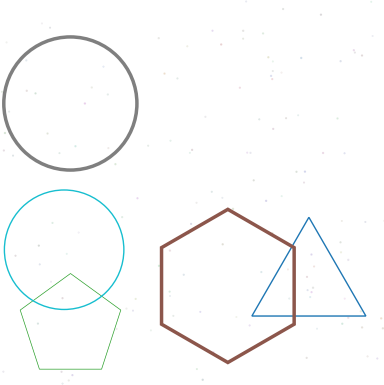[{"shape": "triangle", "thickness": 1, "radius": 0.85, "center": [0.802, 0.265]}, {"shape": "pentagon", "thickness": 0.5, "radius": 0.69, "center": [0.183, 0.152]}, {"shape": "hexagon", "thickness": 2.5, "radius": 0.99, "center": [0.592, 0.257]}, {"shape": "circle", "thickness": 2.5, "radius": 0.86, "center": [0.183, 0.731]}, {"shape": "circle", "thickness": 1, "radius": 0.78, "center": [0.167, 0.351]}]